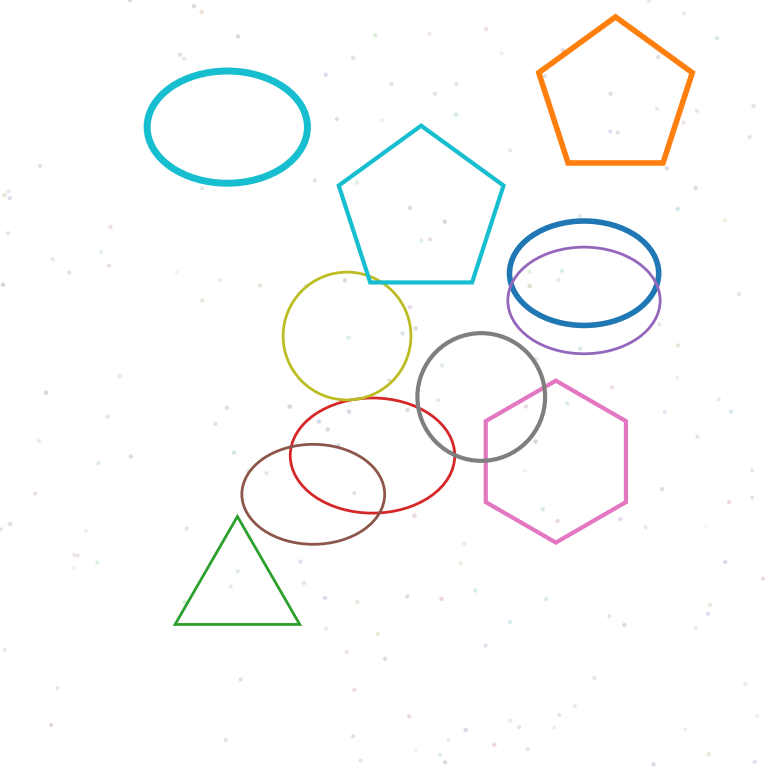[{"shape": "oval", "thickness": 2, "radius": 0.48, "center": [0.759, 0.645]}, {"shape": "pentagon", "thickness": 2, "radius": 0.52, "center": [0.799, 0.873]}, {"shape": "triangle", "thickness": 1, "radius": 0.47, "center": [0.308, 0.236]}, {"shape": "oval", "thickness": 1, "radius": 0.53, "center": [0.484, 0.408]}, {"shape": "oval", "thickness": 1, "radius": 0.49, "center": [0.758, 0.61]}, {"shape": "oval", "thickness": 1, "radius": 0.46, "center": [0.407, 0.358]}, {"shape": "hexagon", "thickness": 1.5, "radius": 0.53, "center": [0.722, 0.4]}, {"shape": "circle", "thickness": 1.5, "radius": 0.41, "center": [0.625, 0.484]}, {"shape": "circle", "thickness": 1, "radius": 0.41, "center": [0.451, 0.564]}, {"shape": "oval", "thickness": 2.5, "radius": 0.52, "center": [0.295, 0.835]}, {"shape": "pentagon", "thickness": 1.5, "radius": 0.56, "center": [0.547, 0.724]}]